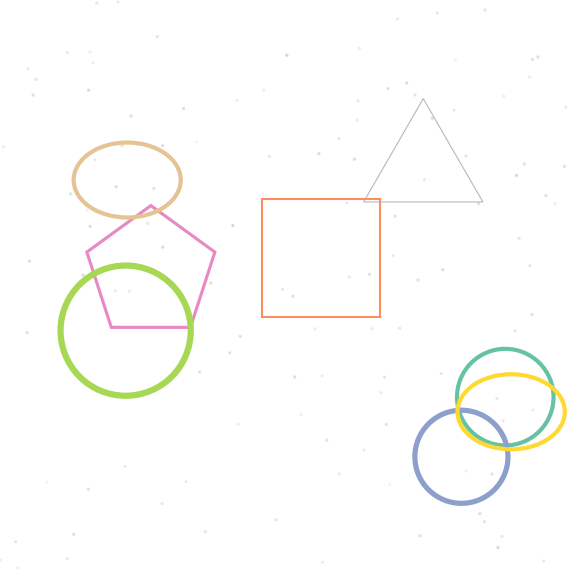[{"shape": "circle", "thickness": 2, "radius": 0.42, "center": [0.875, 0.311]}, {"shape": "square", "thickness": 1, "radius": 0.51, "center": [0.556, 0.552]}, {"shape": "circle", "thickness": 2.5, "radius": 0.4, "center": [0.799, 0.208]}, {"shape": "pentagon", "thickness": 1.5, "radius": 0.58, "center": [0.261, 0.527]}, {"shape": "circle", "thickness": 3, "radius": 0.56, "center": [0.218, 0.427]}, {"shape": "oval", "thickness": 2, "radius": 0.46, "center": [0.885, 0.286]}, {"shape": "oval", "thickness": 2, "radius": 0.46, "center": [0.22, 0.687]}, {"shape": "triangle", "thickness": 0.5, "radius": 0.6, "center": [0.733, 0.709]}]